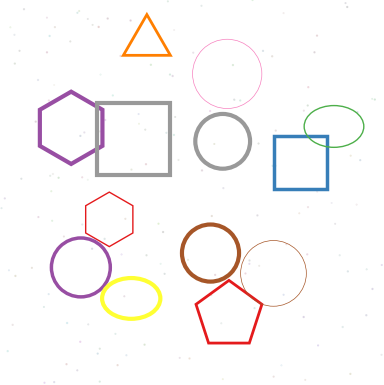[{"shape": "hexagon", "thickness": 1, "radius": 0.35, "center": [0.284, 0.43]}, {"shape": "pentagon", "thickness": 2, "radius": 0.45, "center": [0.595, 0.182]}, {"shape": "square", "thickness": 2.5, "radius": 0.34, "center": [0.78, 0.577]}, {"shape": "oval", "thickness": 1, "radius": 0.39, "center": [0.867, 0.672]}, {"shape": "circle", "thickness": 2.5, "radius": 0.38, "center": [0.21, 0.305]}, {"shape": "hexagon", "thickness": 3, "radius": 0.47, "center": [0.185, 0.668]}, {"shape": "triangle", "thickness": 2, "radius": 0.35, "center": [0.381, 0.892]}, {"shape": "oval", "thickness": 3, "radius": 0.38, "center": [0.341, 0.225]}, {"shape": "circle", "thickness": 0.5, "radius": 0.43, "center": [0.71, 0.29]}, {"shape": "circle", "thickness": 3, "radius": 0.37, "center": [0.547, 0.343]}, {"shape": "circle", "thickness": 0.5, "radius": 0.45, "center": [0.59, 0.808]}, {"shape": "circle", "thickness": 3, "radius": 0.36, "center": [0.578, 0.633]}, {"shape": "square", "thickness": 3, "radius": 0.47, "center": [0.346, 0.638]}]